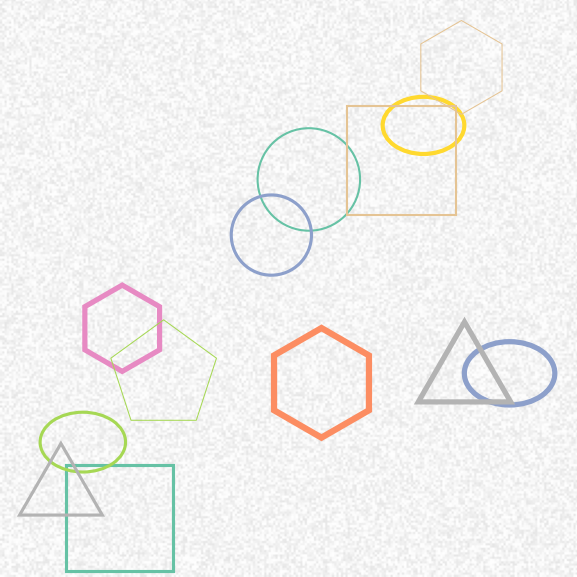[{"shape": "circle", "thickness": 1, "radius": 0.44, "center": [0.535, 0.688]}, {"shape": "square", "thickness": 1.5, "radius": 0.46, "center": [0.207, 0.102]}, {"shape": "hexagon", "thickness": 3, "radius": 0.47, "center": [0.557, 0.336]}, {"shape": "oval", "thickness": 2.5, "radius": 0.39, "center": [0.882, 0.353]}, {"shape": "circle", "thickness": 1.5, "radius": 0.35, "center": [0.47, 0.592]}, {"shape": "hexagon", "thickness": 2.5, "radius": 0.37, "center": [0.212, 0.431]}, {"shape": "pentagon", "thickness": 0.5, "radius": 0.48, "center": [0.283, 0.349]}, {"shape": "oval", "thickness": 1.5, "radius": 0.37, "center": [0.143, 0.234]}, {"shape": "oval", "thickness": 2, "radius": 0.35, "center": [0.733, 0.782]}, {"shape": "square", "thickness": 1, "radius": 0.47, "center": [0.696, 0.721]}, {"shape": "hexagon", "thickness": 0.5, "radius": 0.41, "center": [0.799, 0.882]}, {"shape": "triangle", "thickness": 1.5, "radius": 0.41, "center": [0.106, 0.149]}, {"shape": "triangle", "thickness": 2.5, "radius": 0.46, "center": [0.804, 0.349]}]